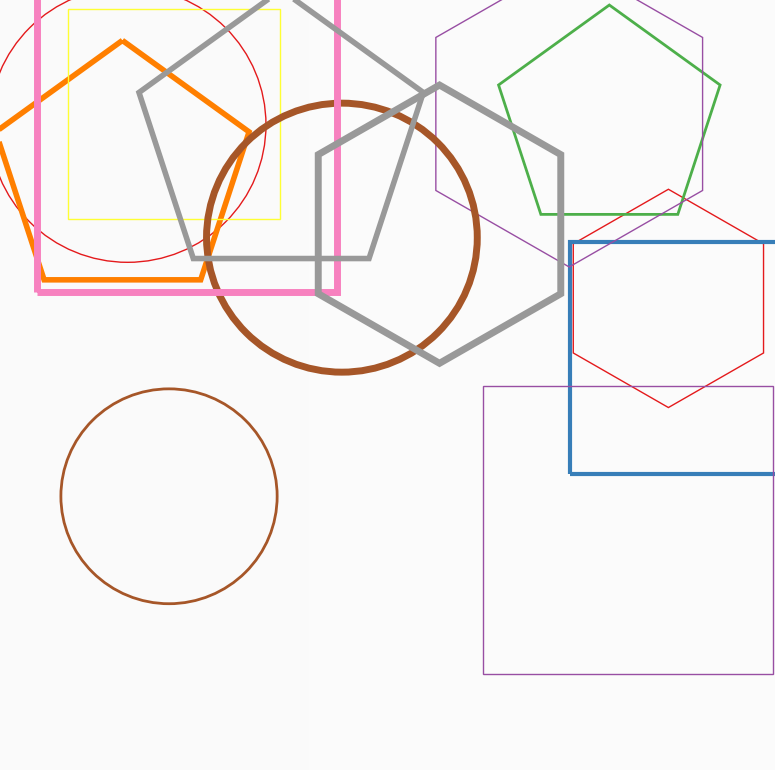[{"shape": "circle", "thickness": 0.5, "radius": 0.89, "center": [0.165, 0.838]}, {"shape": "hexagon", "thickness": 0.5, "radius": 0.71, "center": [0.862, 0.612]}, {"shape": "square", "thickness": 1.5, "radius": 0.75, "center": [0.887, 0.535]}, {"shape": "pentagon", "thickness": 1, "radius": 0.75, "center": [0.786, 0.843]}, {"shape": "hexagon", "thickness": 0.5, "radius": 0.99, "center": [0.734, 0.852]}, {"shape": "square", "thickness": 0.5, "radius": 0.94, "center": [0.811, 0.311]}, {"shape": "pentagon", "thickness": 2, "radius": 0.86, "center": [0.158, 0.776]}, {"shape": "square", "thickness": 0.5, "radius": 0.68, "center": [0.225, 0.852]}, {"shape": "circle", "thickness": 1, "radius": 0.7, "center": [0.218, 0.355]}, {"shape": "circle", "thickness": 2.5, "radius": 0.87, "center": [0.441, 0.691]}, {"shape": "square", "thickness": 2.5, "radius": 0.97, "center": [0.241, 0.814]}, {"shape": "hexagon", "thickness": 2.5, "radius": 0.9, "center": [0.567, 0.709]}, {"shape": "pentagon", "thickness": 2, "radius": 0.96, "center": [0.363, 0.82]}]